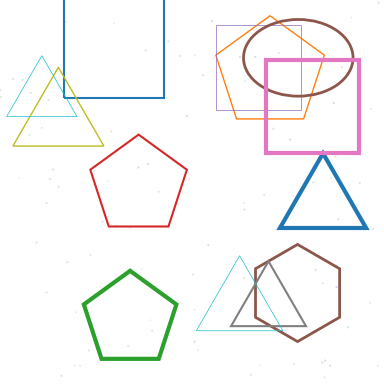[{"shape": "square", "thickness": 1.5, "radius": 0.64, "center": [0.296, 0.875]}, {"shape": "triangle", "thickness": 3, "radius": 0.65, "center": [0.839, 0.472]}, {"shape": "pentagon", "thickness": 1, "radius": 0.74, "center": [0.702, 0.811]}, {"shape": "pentagon", "thickness": 3, "radius": 0.63, "center": [0.338, 0.17]}, {"shape": "pentagon", "thickness": 1.5, "radius": 0.66, "center": [0.36, 0.518]}, {"shape": "square", "thickness": 0.5, "radius": 0.55, "center": [0.672, 0.825]}, {"shape": "hexagon", "thickness": 2, "radius": 0.63, "center": [0.773, 0.239]}, {"shape": "oval", "thickness": 2, "radius": 0.71, "center": [0.775, 0.85]}, {"shape": "square", "thickness": 3, "radius": 0.6, "center": [0.811, 0.723]}, {"shape": "triangle", "thickness": 1.5, "radius": 0.56, "center": [0.697, 0.209]}, {"shape": "triangle", "thickness": 1, "radius": 0.68, "center": [0.152, 0.689]}, {"shape": "triangle", "thickness": 0.5, "radius": 0.53, "center": [0.109, 0.75]}, {"shape": "triangle", "thickness": 0.5, "radius": 0.65, "center": [0.622, 0.206]}]